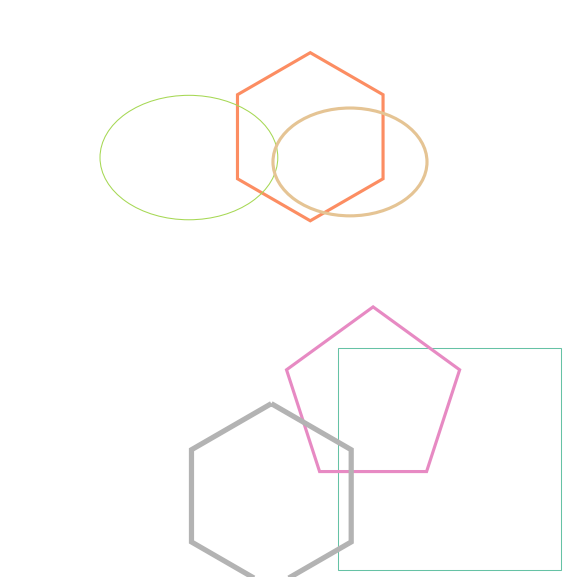[{"shape": "square", "thickness": 0.5, "radius": 0.96, "center": [0.778, 0.204]}, {"shape": "hexagon", "thickness": 1.5, "radius": 0.73, "center": [0.537, 0.762]}, {"shape": "pentagon", "thickness": 1.5, "radius": 0.79, "center": [0.646, 0.31]}, {"shape": "oval", "thickness": 0.5, "radius": 0.77, "center": [0.327, 0.726]}, {"shape": "oval", "thickness": 1.5, "radius": 0.67, "center": [0.606, 0.719]}, {"shape": "hexagon", "thickness": 2.5, "radius": 0.8, "center": [0.47, 0.141]}]